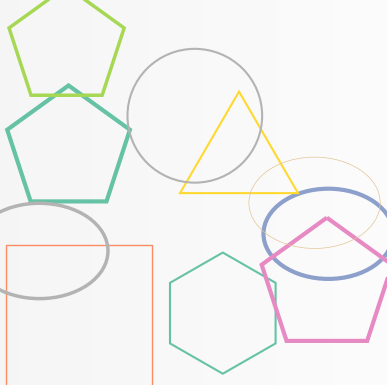[{"shape": "hexagon", "thickness": 1.5, "radius": 0.79, "center": [0.575, 0.187]}, {"shape": "pentagon", "thickness": 3, "radius": 0.83, "center": [0.177, 0.612]}, {"shape": "square", "thickness": 1, "radius": 0.95, "center": [0.204, 0.175]}, {"shape": "oval", "thickness": 3, "radius": 0.84, "center": [0.847, 0.393]}, {"shape": "pentagon", "thickness": 3, "radius": 0.88, "center": [0.844, 0.258]}, {"shape": "pentagon", "thickness": 2.5, "radius": 0.78, "center": [0.172, 0.879]}, {"shape": "triangle", "thickness": 1.5, "radius": 0.88, "center": [0.617, 0.586]}, {"shape": "oval", "thickness": 0.5, "radius": 0.85, "center": [0.812, 0.473]}, {"shape": "circle", "thickness": 1.5, "radius": 0.87, "center": [0.503, 0.699]}, {"shape": "oval", "thickness": 2.5, "radius": 0.88, "center": [0.102, 0.348]}]